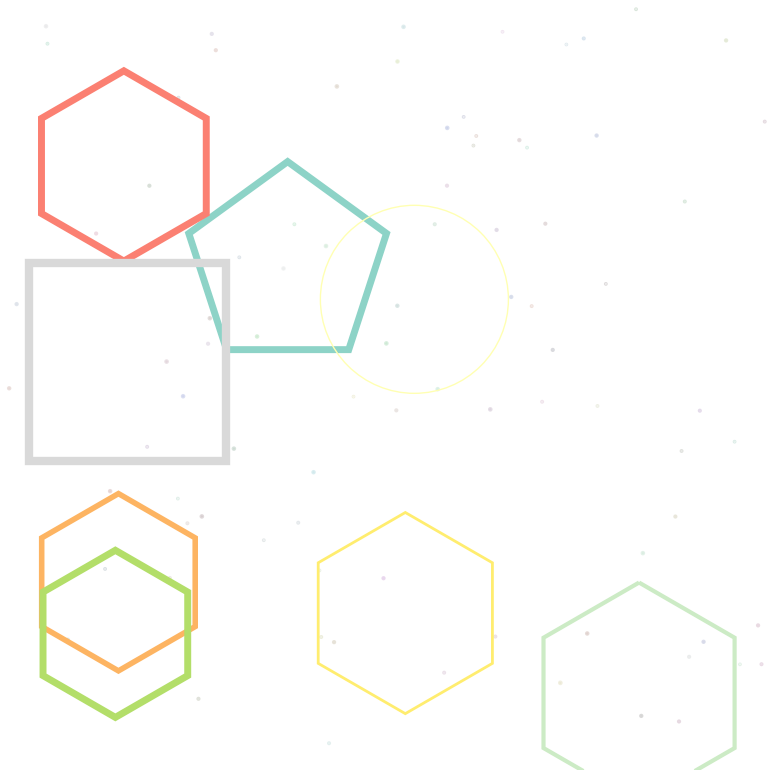[{"shape": "pentagon", "thickness": 2.5, "radius": 0.67, "center": [0.374, 0.655]}, {"shape": "circle", "thickness": 0.5, "radius": 0.61, "center": [0.538, 0.611]}, {"shape": "hexagon", "thickness": 2.5, "radius": 0.62, "center": [0.161, 0.784]}, {"shape": "hexagon", "thickness": 2, "radius": 0.58, "center": [0.154, 0.244]}, {"shape": "hexagon", "thickness": 2.5, "radius": 0.54, "center": [0.15, 0.177]}, {"shape": "square", "thickness": 3, "radius": 0.64, "center": [0.166, 0.53]}, {"shape": "hexagon", "thickness": 1.5, "radius": 0.72, "center": [0.83, 0.1]}, {"shape": "hexagon", "thickness": 1, "radius": 0.65, "center": [0.526, 0.204]}]